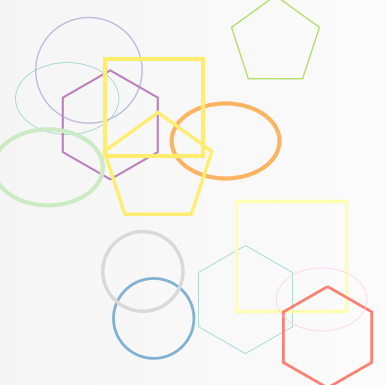[{"shape": "hexagon", "thickness": 0.5, "radius": 0.7, "center": [0.633, 0.222]}, {"shape": "oval", "thickness": 0.5, "radius": 0.67, "center": [0.174, 0.744]}, {"shape": "square", "thickness": 2.5, "radius": 0.71, "center": [0.751, 0.335]}, {"shape": "circle", "thickness": 1, "radius": 0.69, "center": [0.229, 0.817]}, {"shape": "hexagon", "thickness": 2, "radius": 0.66, "center": [0.845, 0.124]}, {"shape": "circle", "thickness": 2, "radius": 0.52, "center": [0.397, 0.173]}, {"shape": "oval", "thickness": 3, "radius": 0.7, "center": [0.582, 0.634]}, {"shape": "pentagon", "thickness": 1, "radius": 0.6, "center": [0.711, 0.892]}, {"shape": "oval", "thickness": 0.5, "radius": 0.59, "center": [0.83, 0.222]}, {"shape": "circle", "thickness": 2.5, "radius": 0.52, "center": [0.369, 0.295]}, {"shape": "hexagon", "thickness": 1.5, "radius": 0.71, "center": [0.285, 0.676]}, {"shape": "oval", "thickness": 3, "radius": 0.71, "center": [0.124, 0.565]}, {"shape": "pentagon", "thickness": 2.5, "radius": 0.73, "center": [0.408, 0.562]}, {"shape": "square", "thickness": 3, "radius": 0.63, "center": [0.397, 0.721]}]